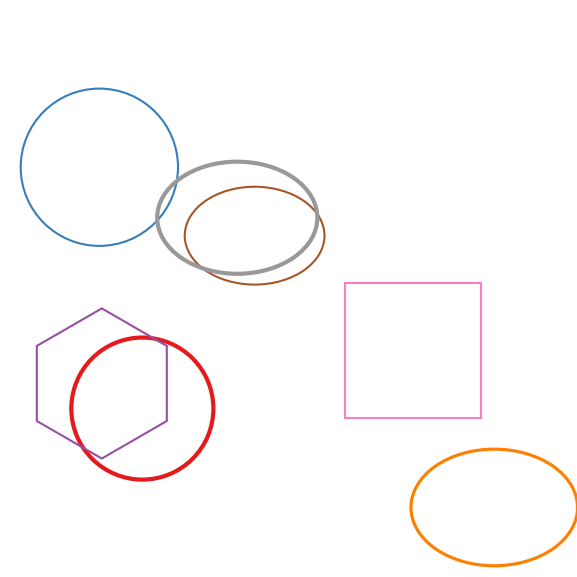[{"shape": "circle", "thickness": 2, "radius": 0.61, "center": [0.247, 0.292]}, {"shape": "circle", "thickness": 1, "radius": 0.68, "center": [0.172, 0.71]}, {"shape": "hexagon", "thickness": 1, "radius": 0.65, "center": [0.176, 0.335]}, {"shape": "oval", "thickness": 1.5, "radius": 0.72, "center": [0.856, 0.12]}, {"shape": "oval", "thickness": 1, "radius": 0.61, "center": [0.441, 0.591]}, {"shape": "square", "thickness": 1, "radius": 0.59, "center": [0.715, 0.392]}, {"shape": "oval", "thickness": 2, "radius": 0.69, "center": [0.411, 0.622]}]